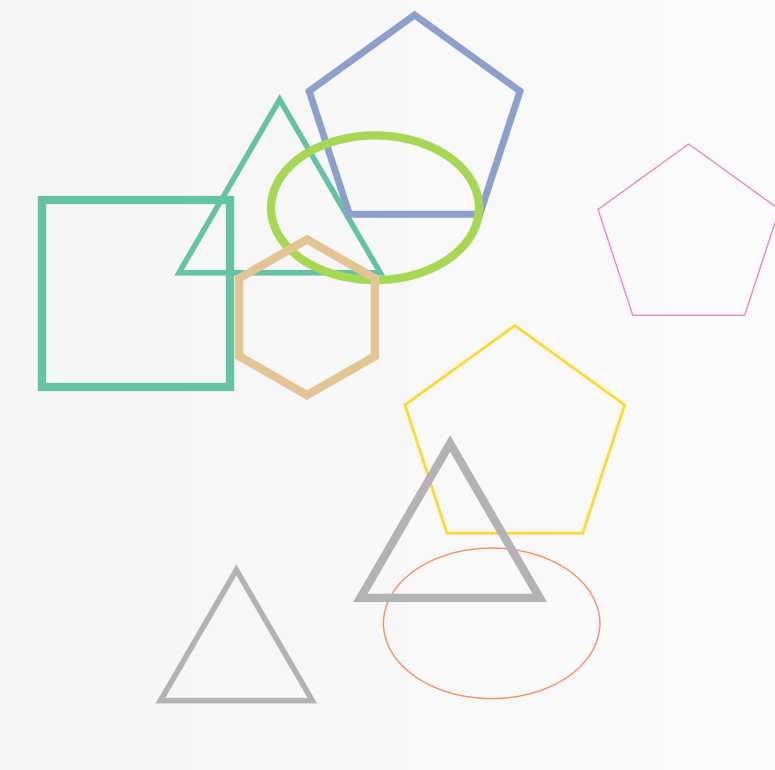[{"shape": "square", "thickness": 3, "radius": 0.61, "center": [0.175, 0.619]}, {"shape": "triangle", "thickness": 2, "radius": 0.75, "center": [0.361, 0.721]}, {"shape": "oval", "thickness": 0.5, "radius": 0.7, "center": [0.634, 0.19]}, {"shape": "pentagon", "thickness": 2.5, "radius": 0.72, "center": [0.535, 0.837]}, {"shape": "pentagon", "thickness": 0.5, "radius": 0.61, "center": [0.889, 0.69]}, {"shape": "oval", "thickness": 3, "radius": 0.67, "center": [0.484, 0.73]}, {"shape": "pentagon", "thickness": 1, "radius": 0.75, "center": [0.664, 0.428]}, {"shape": "hexagon", "thickness": 3, "radius": 0.51, "center": [0.396, 0.588]}, {"shape": "triangle", "thickness": 2, "radius": 0.57, "center": [0.305, 0.147]}, {"shape": "triangle", "thickness": 3, "radius": 0.67, "center": [0.581, 0.29]}]